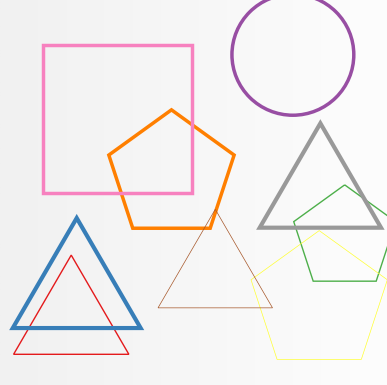[{"shape": "triangle", "thickness": 1, "radius": 0.86, "center": [0.184, 0.166]}, {"shape": "triangle", "thickness": 3, "radius": 0.95, "center": [0.198, 0.243]}, {"shape": "pentagon", "thickness": 1, "radius": 0.69, "center": [0.89, 0.382]}, {"shape": "circle", "thickness": 2.5, "radius": 0.79, "center": [0.756, 0.858]}, {"shape": "pentagon", "thickness": 2.5, "radius": 0.85, "center": [0.443, 0.545]}, {"shape": "pentagon", "thickness": 0.5, "radius": 0.92, "center": [0.824, 0.216]}, {"shape": "triangle", "thickness": 0.5, "radius": 0.85, "center": [0.556, 0.286]}, {"shape": "square", "thickness": 2.5, "radius": 0.96, "center": [0.304, 0.691]}, {"shape": "triangle", "thickness": 3, "radius": 0.9, "center": [0.827, 0.499]}]